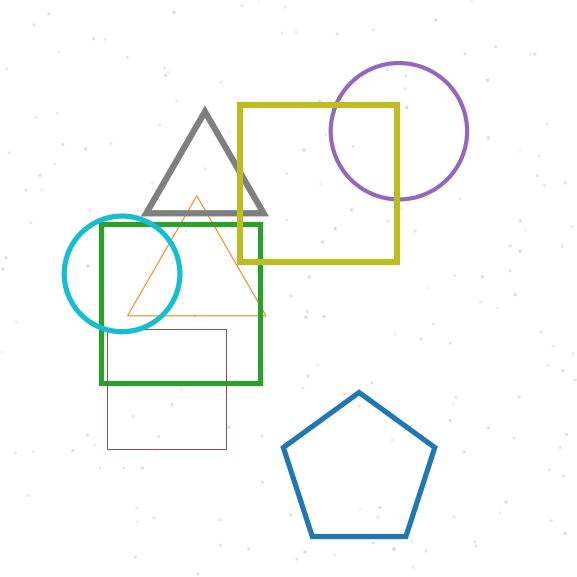[{"shape": "pentagon", "thickness": 2.5, "radius": 0.69, "center": [0.622, 0.182]}, {"shape": "triangle", "thickness": 0.5, "radius": 0.69, "center": [0.341, 0.522]}, {"shape": "square", "thickness": 2.5, "radius": 0.69, "center": [0.313, 0.473]}, {"shape": "circle", "thickness": 2, "radius": 0.59, "center": [0.691, 0.772]}, {"shape": "square", "thickness": 0.5, "radius": 0.52, "center": [0.288, 0.325]}, {"shape": "triangle", "thickness": 3, "radius": 0.59, "center": [0.355, 0.688]}, {"shape": "square", "thickness": 3, "radius": 0.68, "center": [0.552, 0.682]}, {"shape": "circle", "thickness": 2.5, "radius": 0.5, "center": [0.211, 0.525]}]